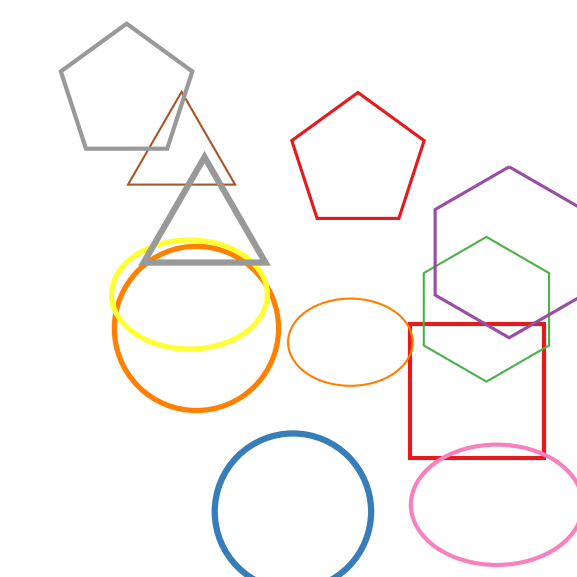[{"shape": "square", "thickness": 2, "radius": 0.58, "center": [0.827, 0.322]}, {"shape": "pentagon", "thickness": 1.5, "radius": 0.6, "center": [0.62, 0.718]}, {"shape": "circle", "thickness": 3, "radius": 0.68, "center": [0.507, 0.113]}, {"shape": "hexagon", "thickness": 1, "radius": 0.63, "center": [0.842, 0.464]}, {"shape": "hexagon", "thickness": 1.5, "radius": 0.74, "center": [0.882, 0.562]}, {"shape": "oval", "thickness": 1, "radius": 0.54, "center": [0.607, 0.407]}, {"shape": "circle", "thickness": 2.5, "radius": 0.71, "center": [0.34, 0.43]}, {"shape": "oval", "thickness": 2.5, "radius": 0.67, "center": [0.328, 0.489]}, {"shape": "triangle", "thickness": 1, "radius": 0.54, "center": [0.314, 0.733]}, {"shape": "oval", "thickness": 2, "radius": 0.74, "center": [0.86, 0.125]}, {"shape": "triangle", "thickness": 3, "radius": 0.61, "center": [0.354, 0.605]}, {"shape": "pentagon", "thickness": 2, "radius": 0.6, "center": [0.219, 0.838]}]